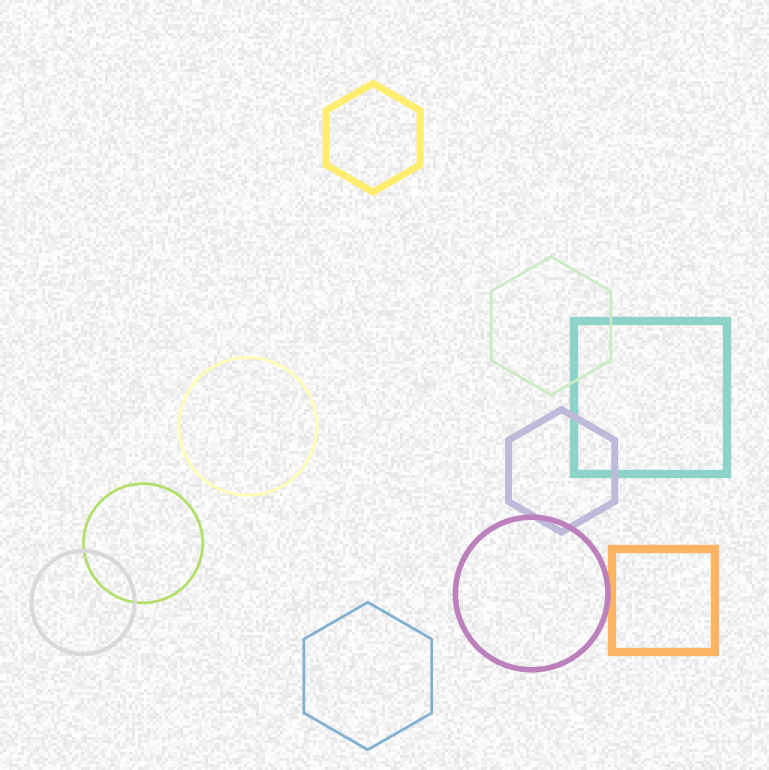[{"shape": "square", "thickness": 3, "radius": 0.5, "center": [0.845, 0.483]}, {"shape": "circle", "thickness": 1, "radius": 0.45, "center": [0.322, 0.446]}, {"shape": "hexagon", "thickness": 2.5, "radius": 0.4, "center": [0.729, 0.389]}, {"shape": "hexagon", "thickness": 1, "radius": 0.48, "center": [0.478, 0.122]}, {"shape": "square", "thickness": 3, "radius": 0.33, "center": [0.862, 0.221]}, {"shape": "circle", "thickness": 1, "radius": 0.39, "center": [0.186, 0.295]}, {"shape": "circle", "thickness": 1.5, "radius": 0.34, "center": [0.108, 0.218]}, {"shape": "circle", "thickness": 2, "radius": 0.5, "center": [0.691, 0.229]}, {"shape": "hexagon", "thickness": 1, "radius": 0.45, "center": [0.716, 0.577]}, {"shape": "hexagon", "thickness": 2.5, "radius": 0.35, "center": [0.485, 0.821]}]